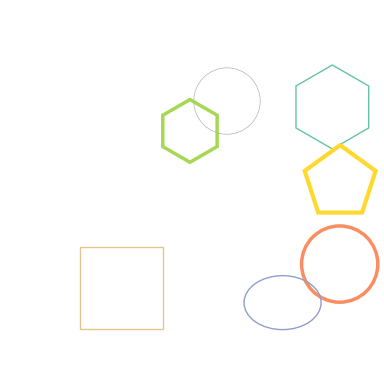[{"shape": "hexagon", "thickness": 1, "radius": 0.55, "center": [0.863, 0.722]}, {"shape": "circle", "thickness": 2.5, "radius": 0.5, "center": [0.882, 0.314]}, {"shape": "oval", "thickness": 1, "radius": 0.5, "center": [0.734, 0.214]}, {"shape": "hexagon", "thickness": 2.5, "radius": 0.41, "center": [0.493, 0.66]}, {"shape": "pentagon", "thickness": 3, "radius": 0.48, "center": [0.884, 0.526]}, {"shape": "square", "thickness": 1, "radius": 0.54, "center": [0.316, 0.251]}, {"shape": "circle", "thickness": 0.5, "radius": 0.43, "center": [0.59, 0.738]}]